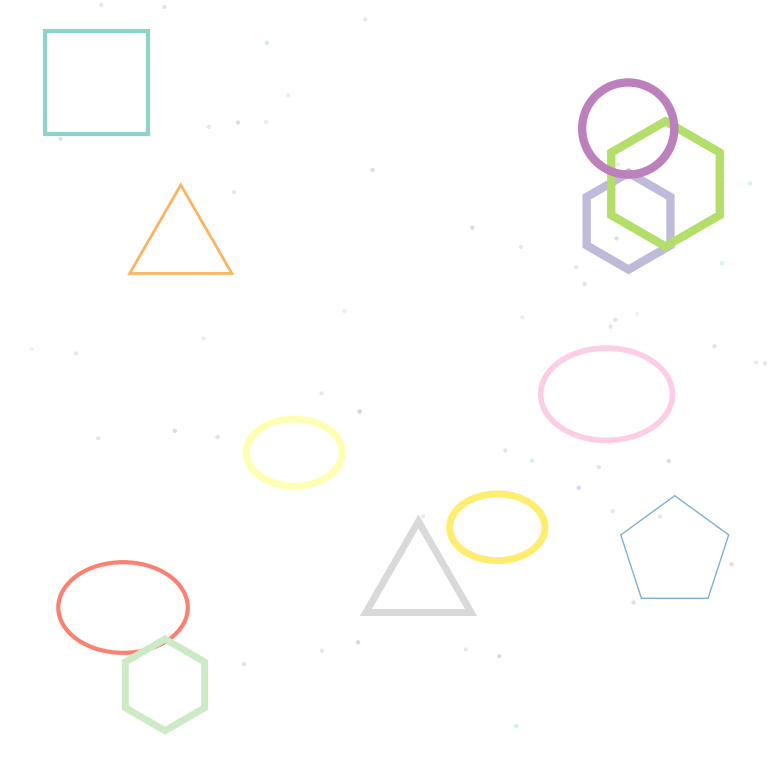[{"shape": "square", "thickness": 1.5, "radius": 0.33, "center": [0.125, 0.893]}, {"shape": "oval", "thickness": 2.5, "radius": 0.31, "center": [0.382, 0.412]}, {"shape": "hexagon", "thickness": 3, "radius": 0.31, "center": [0.816, 0.713]}, {"shape": "oval", "thickness": 1.5, "radius": 0.42, "center": [0.16, 0.211]}, {"shape": "pentagon", "thickness": 0.5, "radius": 0.37, "center": [0.876, 0.283]}, {"shape": "triangle", "thickness": 1, "radius": 0.38, "center": [0.235, 0.683]}, {"shape": "hexagon", "thickness": 3, "radius": 0.41, "center": [0.864, 0.761]}, {"shape": "oval", "thickness": 2, "radius": 0.43, "center": [0.788, 0.488]}, {"shape": "triangle", "thickness": 2.5, "radius": 0.39, "center": [0.543, 0.244]}, {"shape": "circle", "thickness": 3, "radius": 0.3, "center": [0.816, 0.833]}, {"shape": "hexagon", "thickness": 2.5, "radius": 0.3, "center": [0.214, 0.111]}, {"shape": "oval", "thickness": 2.5, "radius": 0.31, "center": [0.646, 0.315]}]